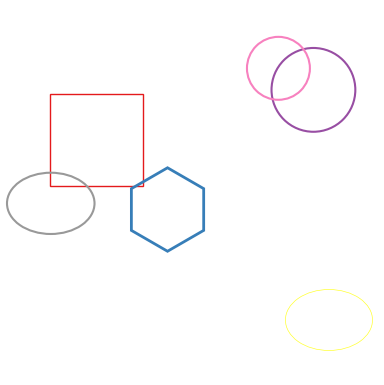[{"shape": "square", "thickness": 1, "radius": 0.6, "center": [0.251, 0.636]}, {"shape": "hexagon", "thickness": 2, "radius": 0.54, "center": [0.435, 0.456]}, {"shape": "circle", "thickness": 1.5, "radius": 0.54, "center": [0.814, 0.767]}, {"shape": "oval", "thickness": 0.5, "radius": 0.57, "center": [0.854, 0.169]}, {"shape": "circle", "thickness": 1.5, "radius": 0.41, "center": [0.723, 0.823]}, {"shape": "oval", "thickness": 1.5, "radius": 0.57, "center": [0.132, 0.472]}]